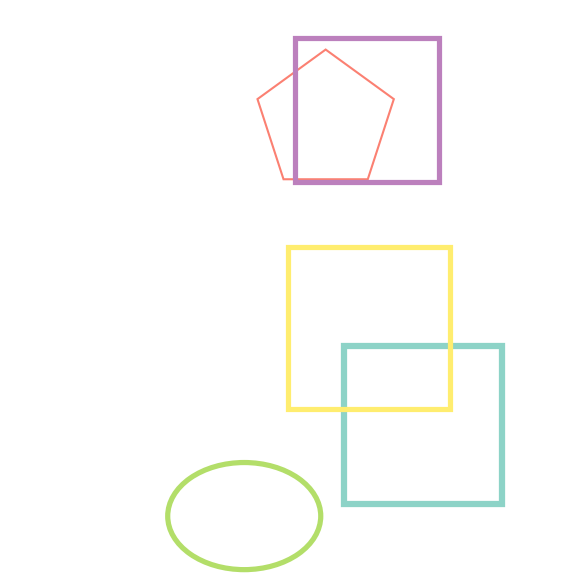[{"shape": "square", "thickness": 3, "radius": 0.68, "center": [0.732, 0.263]}, {"shape": "pentagon", "thickness": 1, "radius": 0.62, "center": [0.564, 0.789]}, {"shape": "oval", "thickness": 2.5, "radius": 0.66, "center": [0.423, 0.105]}, {"shape": "square", "thickness": 2.5, "radius": 0.62, "center": [0.636, 0.808]}, {"shape": "square", "thickness": 2.5, "radius": 0.7, "center": [0.638, 0.432]}]